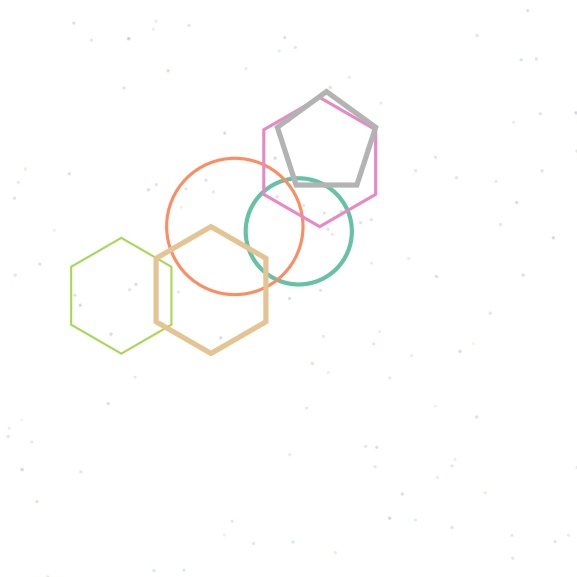[{"shape": "circle", "thickness": 2, "radius": 0.46, "center": [0.517, 0.598]}, {"shape": "circle", "thickness": 1.5, "radius": 0.59, "center": [0.407, 0.607]}, {"shape": "hexagon", "thickness": 1.5, "radius": 0.56, "center": [0.554, 0.719]}, {"shape": "hexagon", "thickness": 1, "radius": 0.5, "center": [0.21, 0.487]}, {"shape": "hexagon", "thickness": 2.5, "radius": 0.55, "center": [0.365, 0.497]}, {"shape": "pentagon", "thickness": 2.5, "radius": 0.45, "center": [0.565, 0.751]}]